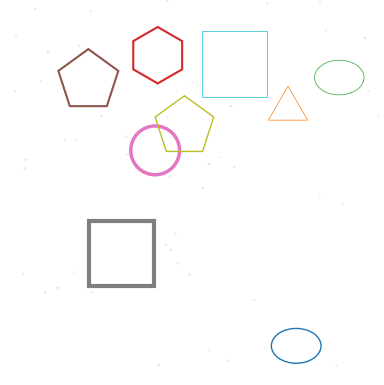[{"shape": "oval", "thickness": 1, "radius": 0.32, "center": [0.769, 0.102]}, {"shape": "triangle", "thickness": 0.5, "radius": 0.29, "center": [0.748, 0.717]}, {"shape": "oval", "thickness": 0.5, "radius": 0.32, "center": [0.881, 0.799]}, {"shape": "hexagon", "thickness": 1.5, "radius": 0.37, "center": [0.41, 0.857]}, {"shape": "pentagon", "thickness": 1.5, "radius": 0.41, "center": [0.229, 0.791]}, {"shape": "circle", "thickness": 2.5, "radius": 0.32, "center": [0.403, 0.609]}, {"shape": "square", "thickness": 3, "radius": 0.42, "center": [0.316, 0.342]}, {"shape": "pentagon", "thickness": 1, "radius": 0.4, "center": [0.479, 0.671]}, {"shape": "square", "thickness": 0.5, "radius": 0.43, "center": [0.609, 0.833]}]